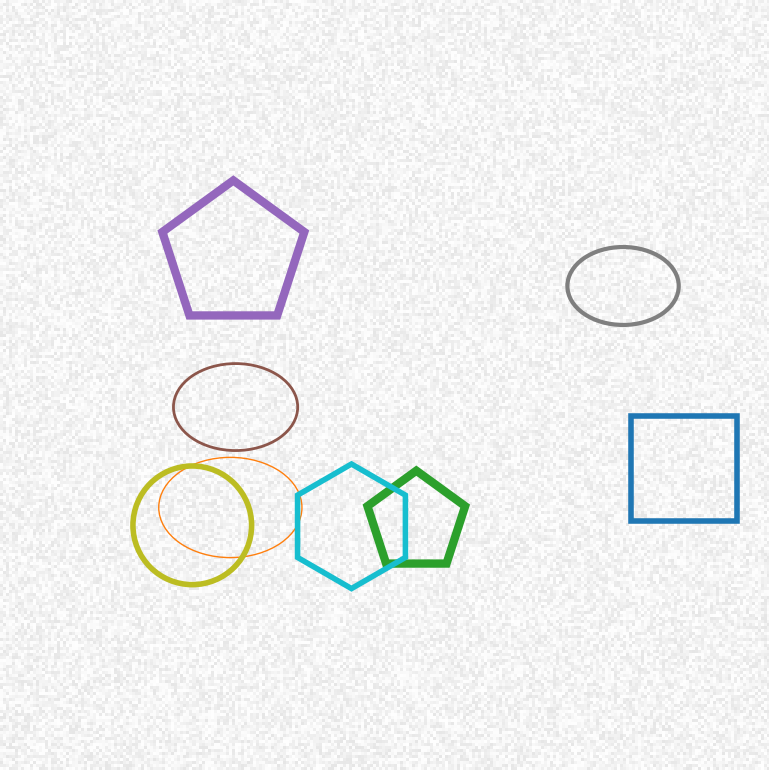[{"shape": "square", "thickness": 2, "radius": 0.34, "center": [0.888, 0.391]}, {"shape": "oval", "thickness": 0.5, "radius": 0.46, "center": [0.299, 0.341]}, {"shape": "pentagon", "thickness": 3, "radius": 0.33, "center": [0.541, 0.322]}, {"shape": "pentagon", "thickness": 3, "radius": 0.48, "center": [0.303, 0.669]}, {"shape": "oval", "thickness": 1, "radius": 0.4, "center": [0.306, 0.471]}, {"shape": "oval", "thickness": 1.5, "radius": 0.36, "center": [0.809, 0.629]}, {"shape": "circle", "thickness": 2, "radius": 0.39, "center": [0.25, 0.318]}, {"shape": "hexagon", "thickness": 2, "radius": 0.4, "center": [0.456, 0.316]}]